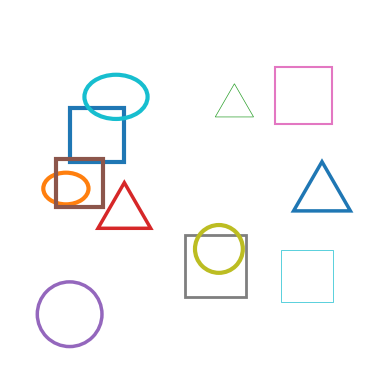[{"shape": "square", "thickness": 3, "radius": 0.35, "center": [0.253, 0.649]}, {"shape": "triangle", "thickness": 2.5, "radius": 0.43, "center": [0.836, 0.495]}, {"shape": "oval", "thickness": 3, "radius": 0.29, "center": [0.171, 0.51]}, {"shape": "triangle", "thickness": 0.5, "radius": 0.29, "center": [0.609, 0.725]}, {"shape": "triangle", "thickness": 2.5, "radius": 0.4, "center": [0.323, 0.447]}, {"shape": "circle", "thickness": 2.5, "radius": 0.42, "center": [0.181, 0.184]}, {"shape": "square", "thickness": 3, "radius": 0.31, "center": [0.207, 0.525]}, {"shape": "square", "thickness": 1.5, "radius": 0.37, "center": [0.789, 0.753]}, {"shape": "square", "thickness": 2, "radius": 0.4, "center": [0.559, 0.309]}, {"shape": "circle", "thickness": 3, "radius": 0.31, "center": [0.569, 0.353]}, {"shape": "oval", "thickness": 3, "radius": 0.41, "center": [0.301, 0.748]}, {"shape": "square", "thickness": 0.5, "radius": 0.34, "center": [0.797, 0.282]}]